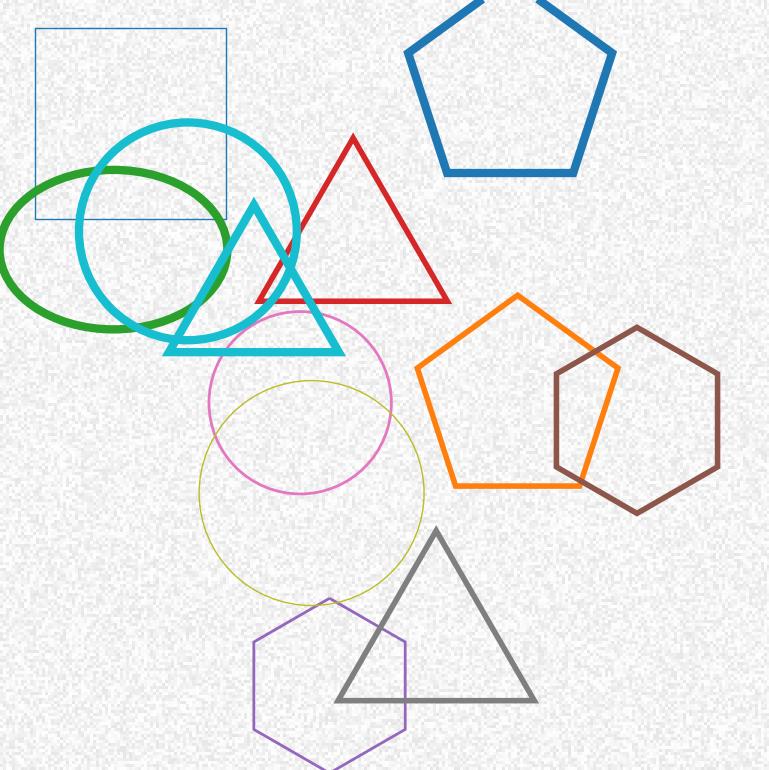[{"shape": "square", "thickness": 0.5, "radius": 0.62, "center": [0.17, 0.84]}, {"shape": "pentagon", "thickness": 3, "radius": 0.7, "center": [0.663, 0.888]}, {"shape": "pentagon", "thickness": 2, "radius": 0.68, "center": [0.672, 0.48]}, {"shape": "oval", "thickness": 3, "radius": 0.74, "center": [0.147, 0.676]}, {"shape": "triangle", "thickness": 2, "radius": 0.71, "center": [0.459, 0.679]}, {"shape": "hexagon", "thickness": 1, "radius": 0.57, "center": [0.428, 0.109]}, {"shape": "hexagon", "thickness": 2, "radius": 0.6, "center": [0.827, 0.454]}, {"shape": "circle", "thickness": 1, "radius": 0.59, "center": [0.39, 0.477]}, {"shape": "triangle", "thickness": 2, "radius": 0.74, "center": [0.566, 0.164]}, {"shape": "circle", "thickness": 0.5, "radius": 0.73, "center": [0.405, 0.36]}, {"shape": "circle", "thickness": 3, "radius": 0.71, "center": [0.244, 0.7]}, {"shape": "triangle", "thickness": 3, "radius": 0.64, "center": [0.33, 0.606]}]